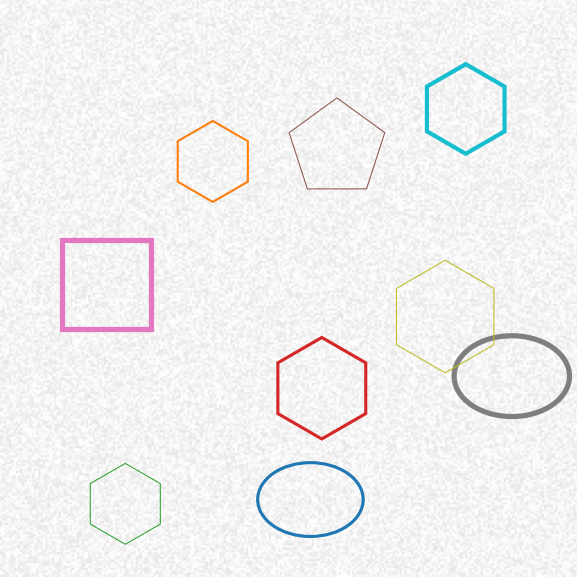[{"shape": "oval", "thickness": 1.5, "radius": 0.46, "center": [0.538, 0.134]}, {"shape": "hexagon", "thickness": 1, "radius": 0.35, "center": [0.368, 0.72]}, {"shape": "hexagon", "thickness": 0.5, "radius": 0.35, "center": [0.217, 0.127]}, {"shape": "hexagon", "thickness": 1.5, "radius": 0.44, "center": [0.557, 0.327]}, {"shape": "pentagon", "thickness": 0.5, "radius": 0.44, "center": [0.583, 0.742]}, {"shape": "square", "thickness": 2.5, "radius": 0.39, "center": [0.185, 0.506]}, {"shape": "oval", "thickness": 2.5, "radius": 0.5, "center": [0.886, 0.348]}, {"shape": "hexagon", "thickness": 0.5, "radius": 0.49, "center": [0.771, 0.451]}, {"shape": "hexagon", "thickness": 2, "radius": 0.39, "center": [0.806, 0.81]}]